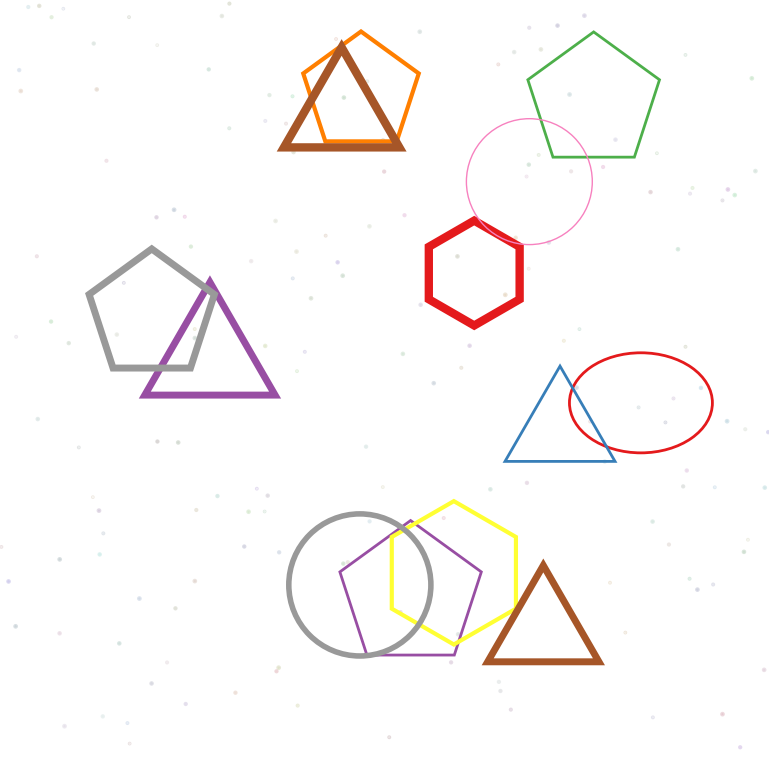[{"shape": "hexagon", "thickness": 3, "radius": 0.34, "center": [0.616, 0.645]}, {"shape": "oval", "thickness": 1, "radius": 0.46, "center": [0.832, 0.477]}, {"shape": "triangle", "thickness": 1, "radius": 0.41, "center": [0.727, 0.442]}, {"shape": "pentagon", "thickness": 1, "radius": 0.45, "center": [0.771, 0.869]}, {"shape": "pentagon", "thickness": 1, "radius": 0.48, "center": [0.533, 0.227]}, {"shape": "triangle", "thickness": 2.5, "radius": 0.49, "center": [0.273, 0.536]}, {"shape": "pentagon", "thickness": 1.5, "radius": 0.39, "center": [0.469, 0.88]}, {"shape": "hexagon", "thickness": 1.5, "radius": 0.47, "center": [0.589, 0.256]}, {"shape": "triangle", "thickness": 2.5, "radius": 0.42, "center": [0.706, 0.182]}, {"shape": "triangle", "thickness": 3, "radius": 0.43, "center": [0.444, 0.852]}, {"shape": "circle", "thickness": 0.5, "radius": 0.41, "center": [0.687, 0.764]}, {"shape": "pentagon", "thickness": 2.5, "radius": 0.43, "center": [0.197, 0.591]}, {"shape": "circle", "thickness": 2, "radius": 0.46, "center": [0.467, 0.24]}]